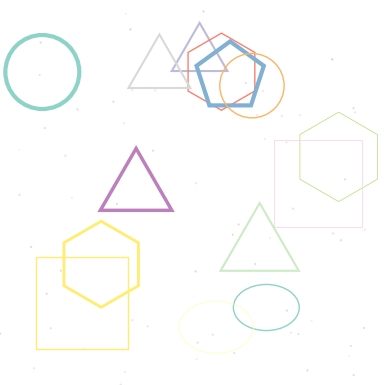[{"shape": "circle", "thickness": 3, "radius": 0.48, "center": [0.11, 0.813]}, {"shape": "oval", "thickness": 1, "radius": 0.43, "center": [0.692, 0.201]}, {"shape": "oval", "thickness": 0.5, "radius": 0.48, "center": [0.562, 0.15]}, {"shape": "triangle", "thickness": 1.5, "radius": 0.42, "center": [0.518, 0.857]}, {"shape": "hexagon", "thickness": 1, "radius": 0.5, "center": [0.575, 0.814]}, {"shape": "pentagon", "thickness": 3, "radius": 0.46, "center": [0.598, 0.801]}, {"shape": "circle", "thickness": 1, "radius": 0.42, "center": [0.654, 0.777]}, {"shape": "hexagon", "thickness": 0.5, "radius": 0.58, "center": [0.88, 0.593]}, {"shape": "square", "thickness": 0.5, "radius": 0.57, "center": [0.826, 0.524]}, {"shape": "triangle", "thickness": 1.5, "radius": 0.46, "center": [0.414, 0.818]}, {"shape": "triangle", "thickness": 2.5, "radius": 0.54, "center": [0.353, 0.507]}, {"shape": "triangle", "thickness": 1.5, "radius": 0.59, "center": [0.674, 0.355]}, {"shape": "hexagon", "thickness": 2, "radius": 0.56, "center": [0.263, 0.314]}, {"shape": "square", "thickness": 1, "radius": 0.6, "center": [0.212, 0.213]}]